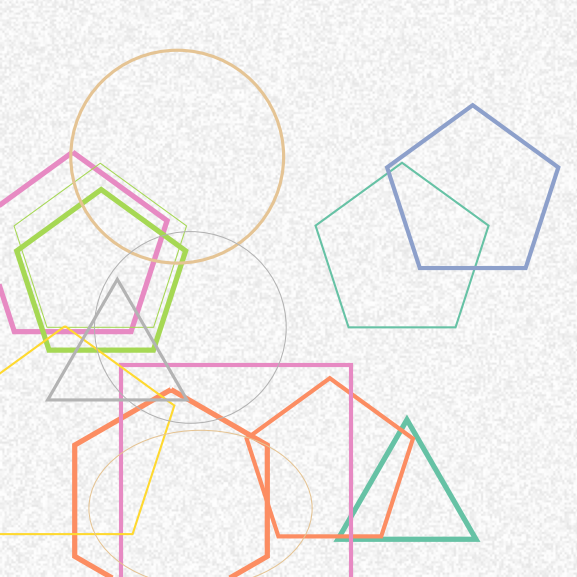[{"shape": "triangle", "thickness": 2.5, "radius": 0.69, "center": [0.705, 0.134]}, {"shape": "pentagon", "thickness": 1, "radius": 0.79, "center": [0.696, 0.56]}, {"shape": "hexagon", "thickness": 2.5, "radius": 0.96, "center": [0.296, 0.132]}, {"shape": "pentagon", "thickness": 2, "radius": 0.76, "center": [0.571, 0.193]}, {"shape": "pentagon", "thickness": 2, "radius": 0.78, "center": [0.819, 0.661]}, {"shape": "pentagon", "thickness": 2.5, "radius": 0.86, "center": [0.126, 0.564]}, {"shape": "square", "thickness": 2, "radius": 0.99, "center": [0.409, 0.169]}, {"shape": "pentagon", "thickness": 2.5, "radius": 0.77, "center": [0.175, 0.517]}, {"shape": "pentagon", "thickness": 0.5, "radius": 0.79, "center": [0.174, 0.559]}, {"shape": "pentagon", "thickness": 1, "radius": 1.0, "center": [0.113, 0.235]}, {"shape": "oval", "thickness": 0.5, "radius": 0.97, "center": [0.347, 0.119]}, {"shape": "circle", "thickness": 1.5, "radius": 0.92, "center": [0.307, 0.728]}, {"shape": "circle", "thickness": 0.5, "radius": 0.83, "center": [0.33, 0.432]}, {"shape": "triangle", "thickness": 1.5, "radius": 0.7, "center": [0.203, 0.376]}]